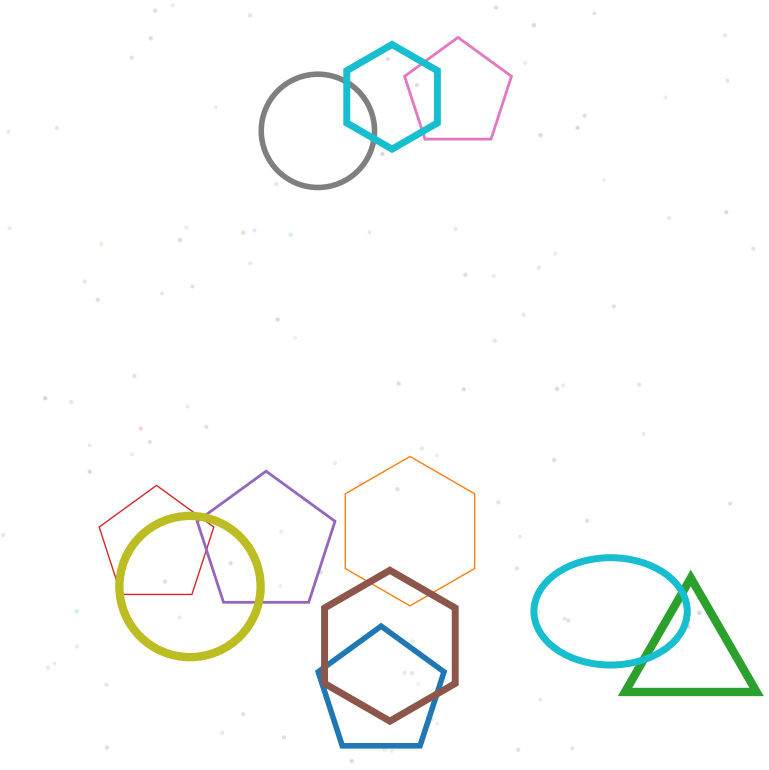[{"shape": "pentagon", "thickness": 2, "radius": 0.43, "center": [0.495, 0.101]}, {"shape": "hexagon", "thickness": 0.5, "radius": 0.49, "center": [0.532, 0.31]}, {"shape": "triangle", "thickness": 3, "radius": 0.49, "center": [0.897, 0.151]}, {"shape": "pentagon", "thickness": 0.5, "radius": 0.39, "center": [0.203, 0.291]}, {"shape": "pentagon", "thickness": 1, "radius": 0.47, "center": [0.346, 0.294]}, {"shape": "hexagon", "thickness": 2.5, "radius": 0.49, "center": [0.506, 0.161]}, {"shape": "pentagon", "thickness": 1, "radius": 0.36, "center": [0.595, 0.878]}, {"shape": "circle", "thickness": 2, "radius": 0.37, "center": [0.413, 0.83]}, {"shape": "circle", "thickness": 3, "radius": 0.46, "center": [0.247, 0.238]}, {"shape": "oval", "thickness": 2.5, "radius": 0.5, "center": [0.793, 0.206]}, {"shape": "hexagon", "thickness": 2.5, "radius": 0.34, "center": [0.509, 0.874]}]